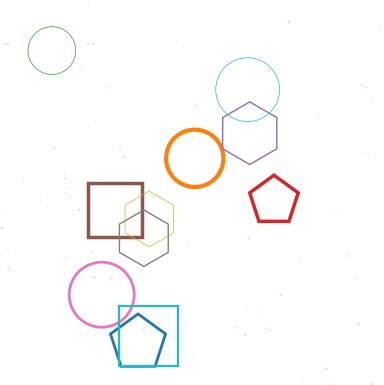[{"shape": "pentagon", "thickness": 2, "radius": 0.38, "center": [0.359, 0.109]}, {"shape": "circle", "thickness": 3, "radius": 0.37, "center": [0.506, 0.589]}, {"shape": "circle", "thickness": 0.5, "radius": 0.31, "center": [0.135, 0.869]}, {"shape": "pentagon", "thickness": 2.5, "radius": 0.33, "center": [0.712, 0.479]}, {"shape": "hexagon", "thickness": 1, "radius": 0.41, "center": [0.649, 0.654]}, {"shape": "square", "thickness": 2.5, "radius": 0.35, "center": [0.3, 0.454]}, {"shape": "circle", "thickness": 2, "radius": 0.42, "center": [0.264, 0.235]}, {"shape": "hexagon", "thickness": 1, "radius": 0.37, "center": [0.374, 0.381]}, {"shape": "hexagon", "thickness": 0.5, "radius": 0.36, "center": [0.388, 0.431]}, {"shape": "circle", "thickness": 0.5, "radius": 0.41, "center": [0.643, 0.767]}, {"shape": "square", "thickness": 1.5, "radius": 0.39, "center": [0.386, 0.127]}]